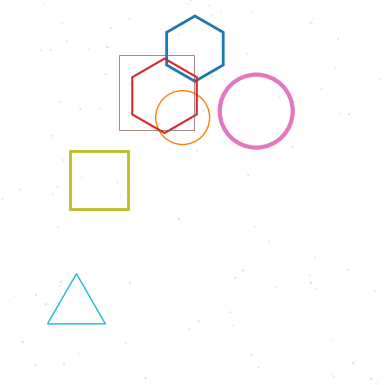[{"shape": "hexagon", "thickness": 2, "radius": 0.42, "center": [0.506, 0.874]}, {"shape": "circle", "thickness": 1, "radius": 0.35, "center": [0.474, 0.695]}, {"shape": "hexagon", "thickness": 1.5, "radius": 0.48, "center": [0.427, 0.751]}, {"shape": "square", "thickness": 0.5, "radius": 0.48, "center": [0.406, 0.76]}, {"shape": "circle", "thickness": 3, "radius": 0.47, "center": [0.665, 0.711]}, {"shape": "square", "thickness": 2, "radius": 0.38, "center": [0.257, 0.533]}, {"shape": "triangle", "thickness": 1, "radius": 0.43, "center": [0.199, 0.202]}]